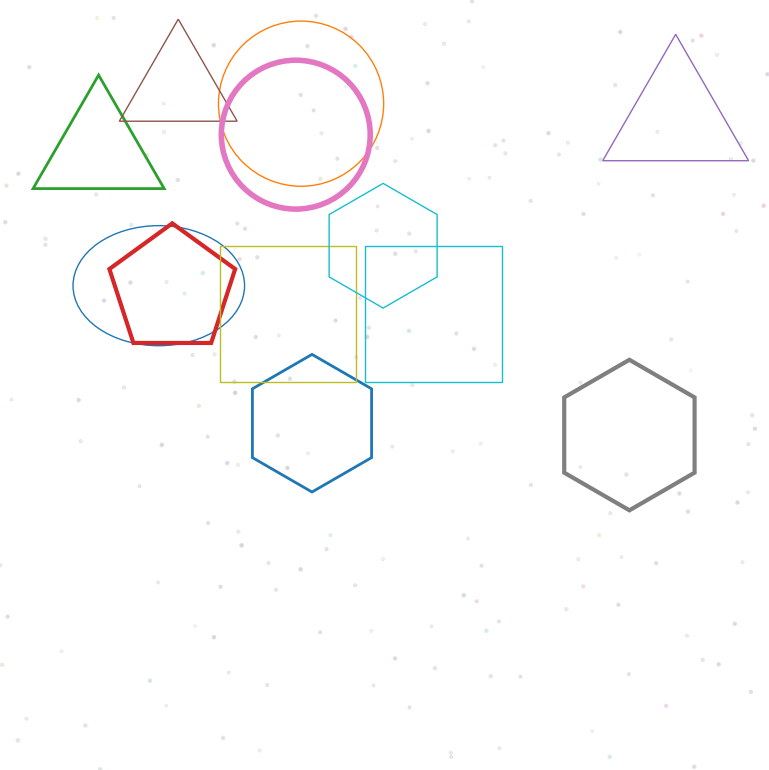[{"shape": "hexagon", "thickness": 1, "radius": 0.45, "center": [0.405, 0.45]}, {"shape": "oval", "thickness": 0.5, "radius": 0.56, "center": [0.206, 0.629]}, {"shape": "circle", "thickness": 0.5, "radius": 0.54, "center": [0.391, 0.865]}, {"shape": "triangle", "thickness": 1, "radius": 0.49, "center": [0.128, 0.804]}, {"shape": "pentagon", "thickness": 1.5, "radius": 0.43, "center": [0.224, 0.624]}, {"shape": "triangle", "thickness": 0.5, "radius": 0.55, "center": [0.877, 0.846]}, {"shape": "triangle", "thickness": 0.5, "radius": 0.44, "center": [0.231, 0.887]}, {"shape": "circle", "thickness": 2, "radius": 0.48, "center": [0.384, 0.825]}, {"shape": "hexagon", "thickness": 1.5, "radius": 0.49, "center": [0.817, 0.435]}, {"shape": "square", "thickness": 0.5, "radius": 0.44, "center": [0.374, 0.593]}, {"shape": "square", "thickness": 0.5, "radius": 0.44, "center": [0.563, 0.592]}, {"shape": "hexagon", "thickness": 0.5, "radius": 0.4, "center": [0.498, 0.681]}]